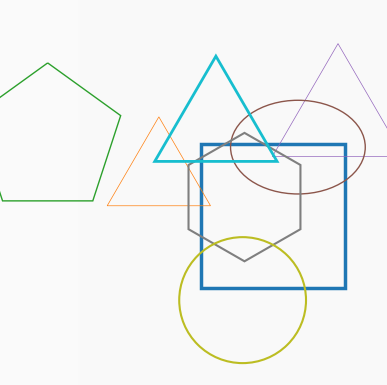[{"shape": "square", "thickness": 2.5, "radius": 0.93, "center": [0.704, 0.44]}, {"shape": "triangle", "thickness": 0.5, "radius": 0.77, "center": [0.41, 0.543]}, {"shape": "pentagon", "thickness": 1, "radius": 0.99, "center": [0.123, 0.638]}, {"shape": "triangle", "thickness": 0.5, "radius": 0.98, "center": [0.872, 0.691]}, {"shape": "oval", "thickness": 1, "radius": 0.87, "center": [0.769, 0.618]}, {"shape": "hexagon", "thickness": 1.5, "radius": 0.83, "center": [0.631, 0.488]}, {"shape": "circle", "thickness": 1.5, "radius": 0.82, "center": [0.626, 0.22]}, {"shape": "triangle", "thickness": 2, "radius": 0.91, "center": [0.557, 0.672]}]